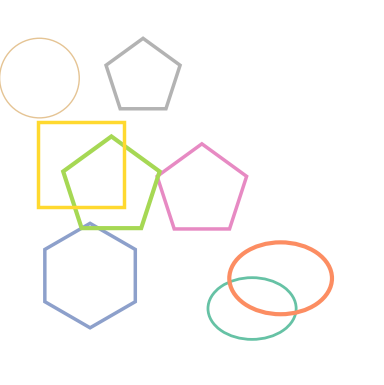[{"shape": "oval", "thickness": 2, "radius": 0.57, "center": [0.655, 0.199]}, {"shape": "oval", "thickness": 3, "radius": 0.67, "center": [0.729, 0.277]}, {"shape": "hexagon", "thickness": 2.5, "radius": 0.68, "center": [0.234, 0.284]}, {"shape": "pentagon", "thickness": 2.5, "radius": 0.61, "center": [0.524, 0.504]}, {"shape": "pentagon", "thickness": 3, "radius": 0.66, "center": [0.289, 0.514]}, {"shape": "square", "thickness": 2.5, "radius": 0.56, "center": [0.21, 0.573]}, {"shape": "circle", "thickness": 1, "radius": 0.52, "center": [0.102, 0.797]}, {"shape": "pentagon", "thickness": 2.5, "radius": 0.51, "center": [0.372, 0.799]}]